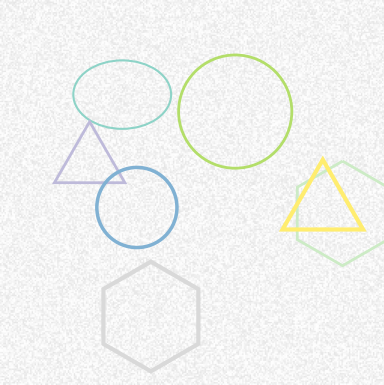[{"shape": "oval", "thickness": 1.5, "radius": 0.64, "center": [0.317, 0.754]}, {"shape": "triangle", "thickness": 2, "radius": 0.53, "center": [0.233, 0.578]}, {"shape": "circle", "thickness": 2.5, "radius": 0.52, "center": [0.356, 0.461]}, {"shape": "circle", "thickness": 2, "radius": 0.74, "center": [0.611, 0.71]}, {"shape": "hexagon", "thickness": 3, "radius": 0.71, "center": [0.392, 0.178]}, {"shape": "hexagon", "thickness": 2, "radius": 0.68, "center": [0.89, 0.446]}, {"shape": "triangle", "thickness": 3, "radius": 0.6, "center": [0.838, 0.464]}]